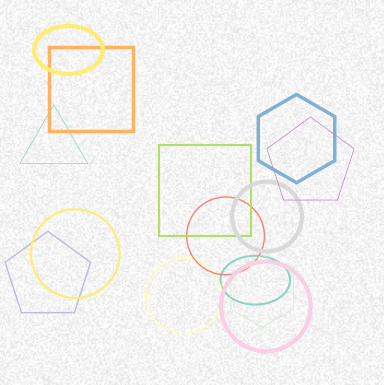[{"shape": "oval", "thickness": 1.5, "radius": 0.45, "center": [0.663, 0.272]}, {"shape": "triangle", "thickness": 0.5, "radius": 0.51, "center": [0.14, 0.626]}, {"shape": "circle", "thickness": 1, "radius": 0.49, "center": [0.478, 0.231]}, {"shape": "pentagon", "thickness": 1, "radius": 0.58, "center": [0.124, 0.282]}, {"shape": "circle", "thickness": 1, "radius": 0.51, "center": [0.586, 0.387]}, {"shape": "hexagon", "thickness": 2.5, "radius": 0.57, "center": [0.77, 0.64]}, {"shape": "square", "thickness": 2.5, "radius": 0.55, "center": [0.235, 0.768]}, {"shape": "square", "thickness": 1.5, "radius": 0.59, "center": [0.532, 0.505]}, {"shape": "circle", "thickness": 3, "radius": 0.58, "center": [0.69, 0.204]}, {"shape": "circle", "thickness": 3, "radius": 0.45, "center": [0.694, 0.438]}, {"shape": "pentagon", "thickness": 0.5, "radius": 0.6, "center": [0.807, 0.577]}, {"shape": "hexagon", "thickness": 0.5, "radius": 0.47, "center": [0.681, 0.244]}, {"shape": "oval", "thickness": 3, "radius": 0.45, "center": [0.178, 0.87]}, {"shape": "circle", "thickness": 1.5, "radius": 0.58, "center": [0.196, 0.341]}]